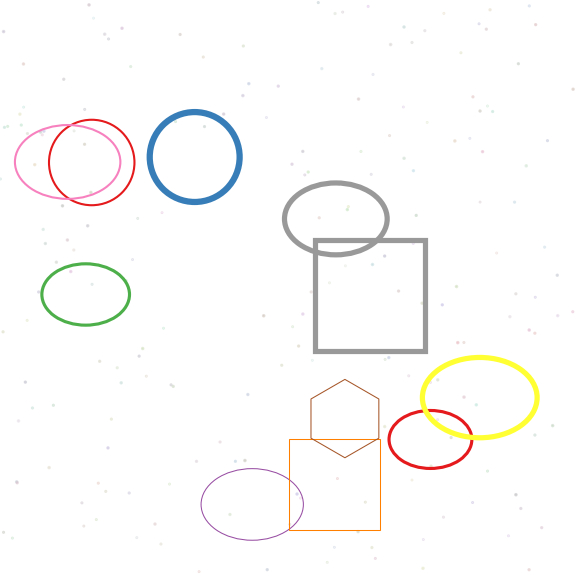[{"shape": "oval", "thickness": 1.5, "radius": 0.36, "center": [0.745, 0.238]}, {"shape": "circle", "thickness": 1, "radius": 0.37, "center": [0.159, 0.718]}, {"shape": "circle", "thickness": 3, "radius": 0.39, "center": [0.337, 0.727]}, {"shape": "oval", "thickness": 1.5, "radius": 0.38, "center": [0.148, 0.489]}, {"shape": "oval", "thickness": 0.5, "radius": 0.44, "center": [0.437, 0.126]}, {"shape": "square", "thickness": 0.5, "radius": 0.39, "center": [0.579, 0.161]}, {"shape": "oval", "thickness": 2.5, "radius": 0.5, "center": [0.831, 0.311]}, {"shape": "hexagon", "thickness": 0.5, "radius": 0.34, "center": [0.597, 0.274]}, {"shape": "oval", "thickness": 1, "radius": 0.46, "center": [0.117, 0.719]}, {"shape": "oval", "thickness": 2.5, "radius": 0.44, "center": [0.582, 0.62]}, {"shape": "square", "thickness": 2.5, "radius": 0.48, "center": [0.64, 0.487]}]